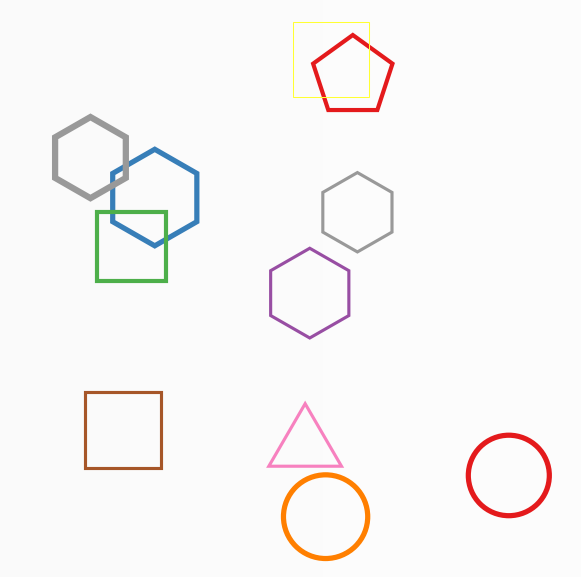[{"shape": "pentagon", "thickness": 2, "radius": 0.36, "center": [0.607, 0.867]}, {"shape": "circle", "thickness": 2.5, "radius": 0.35, "center": [0.875, 0.176]}, {"shape": "hexagon", "thickness": 2.5, "radius": 0.42, "center": [0.266, 0.657]}, {"shape": "square", "thickness": 2, "radius": 0.3, "center": [0.227, 0.572]}, {"shape": "hexagon", "thickness": 1.5, "radius": 0.39, "center": [0.533, 0.492]}, {"shape": "circle", "thickness": 2.5, "radius": 0.36, "center": [0.56, 0.104]}, {"shape": "square", "thickness": 0.5, "radius": 0.33, "center": [0.57, 0.896]}, {"shape": "square", "thickness": 1.5, "radius": 0.33, "center": [0.211, 0.254]}, {"shape": "triangle", "thickness": 1.5, "radius": 0.36, "center": [0.525, 0.228]}, {"shape": "hexagon", "thickness": 1.5, "radius": 0.34, "center": [0.615, 0.632]}, {"shape": "hexagon", "thickness": 3, "radius": 0.35, "center": [0.156, 0.726]}]